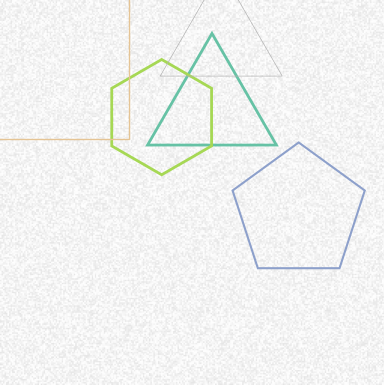[{"shape": "triangle", "thickness": 2, "radius": 0.97, "center": [0.551, 0.72]}, {"shape": "pentagon", "thickness": 1.5, "radius": 0.9, "center": [0.776, 0.449]}, {"shape": "hexagon", "thickness": 2, "radius": 0.75, "center": [0.42, 0.696]}, {"shape": "square", "thickness": 1, "radius": 0.95, "center": [0.145, 0.829]}, {"shape": "triangle", "thickness": 0.5, "radius": 0.92, "center": [0.575, 0.894]}]